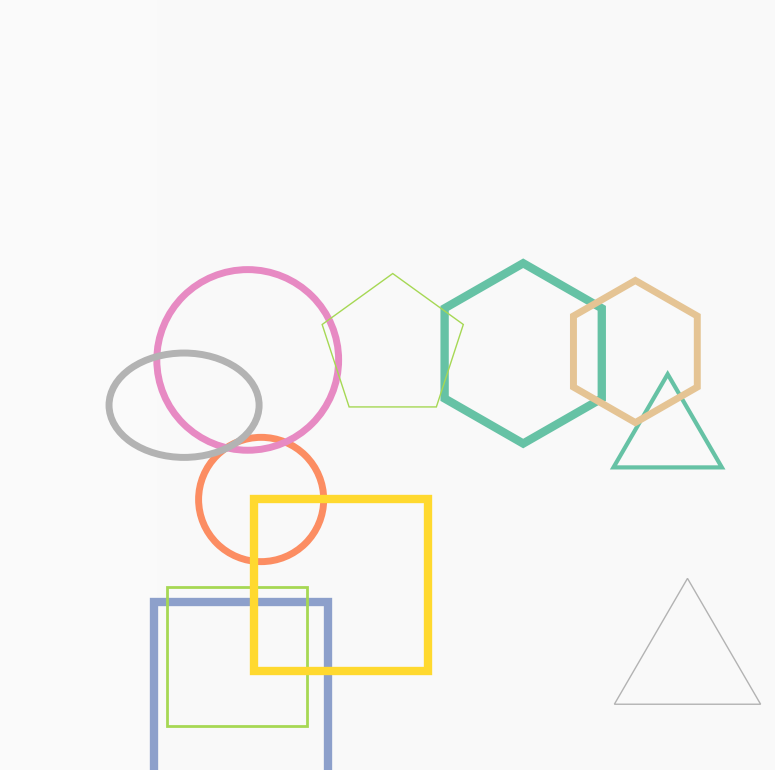[{"shape": "triangle", "thickness": 1.5, "radius": 0.4, "center": [0.862, 0.433]}, {"shape": "hexagon", "thickness": 3, "radius": 0.59, "center": [0.675, 0.541]}, {"shape": "circle", "thickness": 2.5, "radius": 0.4, "center": [0.337, 0.351]}, {"shape": "square", "thickness": 3, "radius": 0.56, "center": [0.311, 0.106]}, {"shape": "circle", "thickness": 2.5, "radius": 0.59, "center": [0.32, 0.533]}, {"shape": "pentagon", "thickness": 0.5, "radius": 0.48, "center": [0.507, 0.549]}, {"shape": "square", "thickness": 1, "radius": 0.45, "center": [0.305, 0.147]}, {"shape": "square", "thickness": 3, "radius": 0.56, "center": [0.44, 0.24]}, {"shape": "hexagon", "thickness": 2.5, "radius": 0.46, "center": [0.82, 0.543]}, {"shape": "triangle", "thickness": 0.5, "radius": 0.54, "center": [0.887, 0.14]}, {"shape": "oval", "thickness": 2.5, "radius": 0.48, "center": [0.238, 0.474]}]